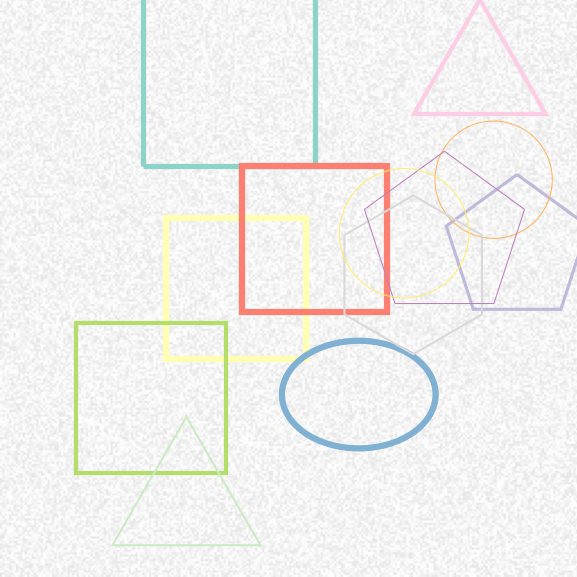[{"shape": "square", "thickness": 2.5, "radius": 0.74, "center": [0.396, 0.86]}, {"shape": "square", "thickness": 3, "radius": 0.61, "center": [0.408, 0.5]}, {"shape": "pentagon", "thickness": 1.5, "radius": 0.64, "center": [0.895, 0.568]}, {"shape": "square", "thickness": 3, "radius": 0.63, "center": [0.545, 0.585]}, {"shape": "oval", "thickness": 3, "radius": 0.67, "center": [0.621, 0.316]}, {"shape": "circle", "thickness": 0.5, "radius": 0.51, "center": [0.855, 0.688]}, {"shape": "square", "thickness": 2, "radius": 0.65, "center": [0.262, 0.311]}, {"shape": "triangle", "thickness": 2, "radius": 0.66, "center": [0.831, 0.868]}, {"shape": "hexagon", "thickness": 1, "radius": 0.69, "center": [0.715, 0.523]}, {"shape": "pentagon", "thickness": 0.5, "radius": 0.73, "center": [0.77, 0.591]}, {"shape": "triangle", "thickness": 1, "radius": 0.74, "center": [0.323, 0.129]}, {"shape": "circle", "thickness": 0.5, "radius": 0.56, "center": [0.7, 0.595]}]